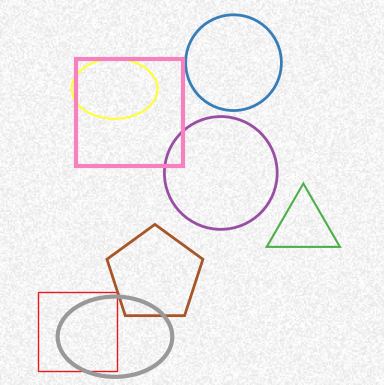[{"shape": "square", "thickness": 1, "radius": 0.51, "center": [0.202, 0.139]}, {"shape": "circle", "thickness": 2, "radius": 0.62, "center": [0.607, 0.837]}, {"shape": "triangle", "thickness": 1.5, "radius": 0.55, "center": [0.788, 0.414]}, {"shape": "circle", "thickness": 2, "radius": 0.73, "center": [0.573, 0.551]}, {"shape": "oval", "thickness": 1.5, "radius": 0.56, "center": [0.298, 0.769]}, {"shape": "pentagon", "thickness": 2, "radius": 0.66, "center": [0.402, 0.286]}, {"shape": "square", "thickness": 3, "radius": 0.7, "center": [0.336, 0.709]}, {"shape": "oval", "thickness": 3, "radius": 0.74, "center": [0.299, 0.125]}]